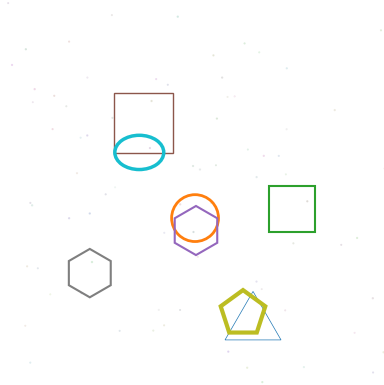[{"shape": "triangle", "thickness": 0.5, "radius": 0.42, "center": [0.657, 0.159]}, {"shape": "circle", "thickness": 2, "radius": 0.3, "center": [0.507, 0.434]}, {"shape": "square", "thickness": 1.5, "radius": 0.3, "center": [0.759, 0.457]}, {"shape": "hexagon", "thickness": 1.5, "radius": 0.32, "center": [0.509, 0.401]}, {"shape": "square", "thickness": 1, "radius": 0.39, "center": [0.373, 0.681]}, {"shape": "hexagon", "thickness": 1.5, "radius": 0.31, "center": [0.233, 0.291]}, {"shape": "pentagon", "thickness": 3, "radius": 0.3, "center": [0.631, 0.186]}, {"shape": "oval", "thickness": 2.5, "radius": 0.32, "center": [0.362, 0.604]}]